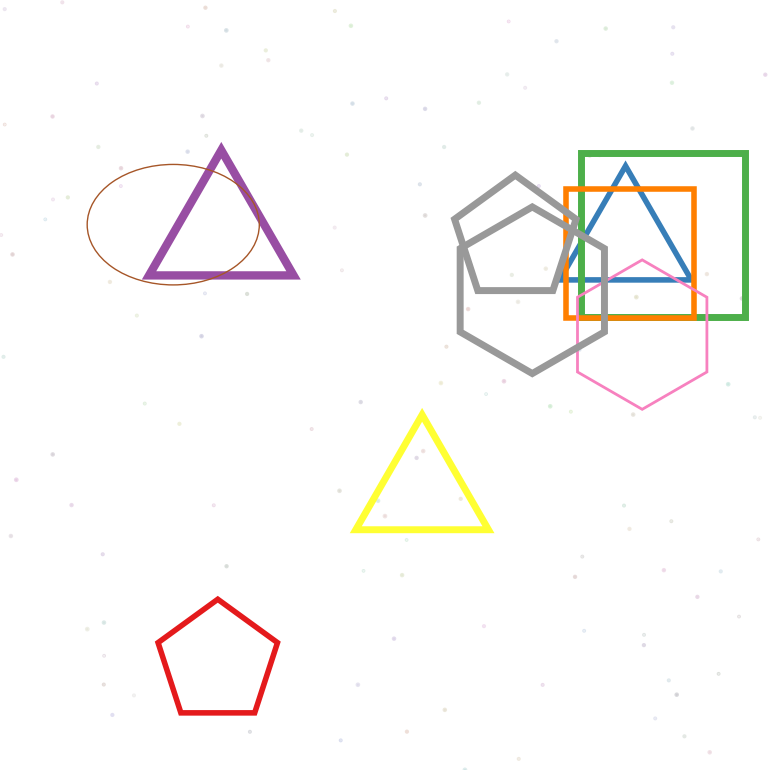[{"shape": "pentagon", "thickness": 2, "radius": 0.41, "center": [0.283, 0.14]}, {"shape": "triangle", "thickness": 2, "radius": 0.49, "center": [0.812, 0.686]}, {"shape": "square", "thickness": 2.5, "radius": 0.53, "center": [0.861, 0.695]}, {"shape": "triangle", "thickness": 3, "radius": 0.54, "center": [0.287, 0.697]}, {"shape": "square", "thickness": 2, "radius": 0.42, "center": [0.818, 0.671]}, {"shape": "triangle", "thickness": 2.5, "radius": 0.5, "center": [0.548, 0.362]}, {"shape": "oval", "thickness": 0.5, "radius": 0.56, "center": [0.225, 0.708]}, {"shape": "hexagon", "thickness": 1, "radius": 0.49, "center": [0.834, 0.565]}, {"shape": "hexagon", "thickness": 2.5, "radius": 0.54, "center": [0.691, 0.623]}, {"shape": "pentagon", "thickness": 2.5, "radius": 0.41, "center": [0.669, 0.69]}]